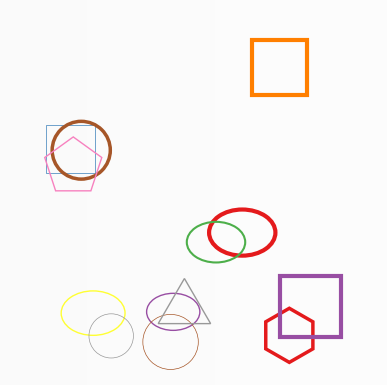[{"shape": "hexagon", "thickness": 2.5, "radius": 0.35, "center": [0.747, 0.129]}, {"shape": "oval", "thickness": 3, "radius": 0.43, "center": [0.625, 0.396]}, {"shape": "square", "thickness": 0.5, "radius": 0.31, "center": [0.182, 0.614]}, {"shape": "oval", "thickness": 1.5, "radius": 0.38, "center": [0.557, 0.371]}, {"shape": "oval", "thickness": 1, "radius": 0.34, "center": [0.447, 0.19]}, {"shape": "square", "thickness": 3, "radius": 0.39, "center": [0.8, 0.204]}, {"shape": "square", "thickness": 3, "radius": 0.36, "center": [0.721, 0.824]}, {"shape": "oval", "thickness": 1, "radius": 0.41, "center": [0.24, 0.187]}, {"shape": "circle", "thickness": 2.5, "radius": 0.38, "center": [0.21, 0.61]}, {"shape": "circle", "thickness": 0.5, "radius": 0.36, "center": [0.44, 0.112]}, {"shape": "pentagon", "thickness": 1, "radius": 0.39, "center": [0.189, 0.567]}, {"shape": "triangle", "thickness": 1, "radius": 0.39, "center": [0.476, 0.198]}, {"shape": "circle", "thickness": 0.5, "radius": 0.29, "center": [0.287, 0.128]}]